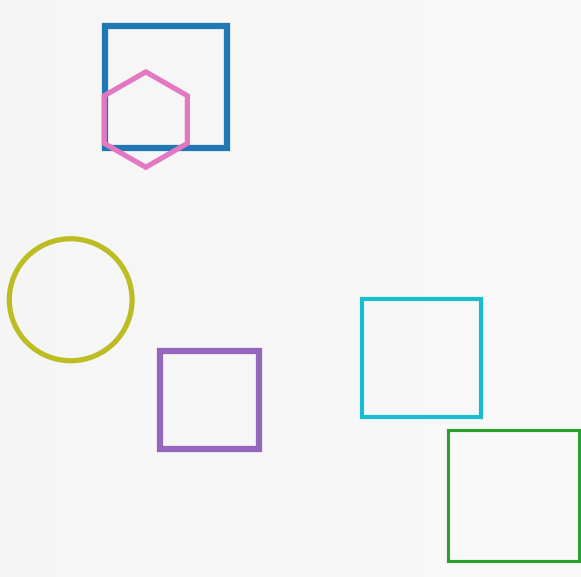[{"shape": "square", "thickness": 3, "radius": 0.53, "center": [0.286, 0.848]}, {"shape": "square", "thickness": 1.5, "radius": 0.56, "center": [0.883, 0.141]}, {"shape": "square", "thickness": 3, "radius": 0.43, "center": [0.36, 0.307]}, {"shape": "hexagon", "thickness": 2.5, "radius": 0.41, "center": [0.251, 0.792]}, {"shape": "circle", "thickness": 2.5, "radius": 0.53, "center": [0.122, 0.48]}, {"shape": "square", "thickness": 2, "radius": 0.51, "center": [0.725, 0.379]}]